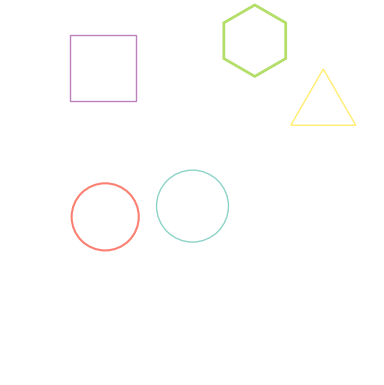[{"shape": "circle", "thickness": 1, "radius": 0.47, "center": [0.5, 0.465]}, {"shape": "circle", "thickness": 1.5, "radius": 0.44, "center": [0.273, 0.437]}, {"shape": "hexagon", "thickness": 2, "radius": 0.46, "center": [0.662, 0.894]}, {"shape": "square", "thickness": 1, "radius": 0.43, "center": [0.268, 0.823]}, {"shape": "triangle", "thickness": 1, "radius": 0.49, "center": [0.84, 0.723]}]